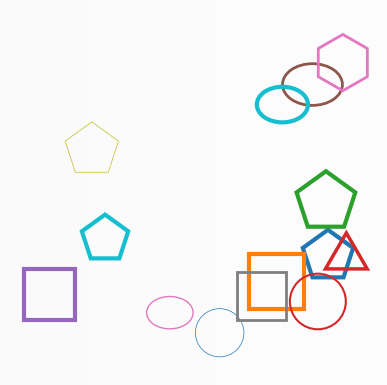[{"shape": "circle", "thickness": 0.5, "radius": 0.31, "center": [0.567, 0.136]}, {"shape": "pentagon", "thickness": 3, "radius": 0.34, "center": [0.846, 0.335]}, {"shape": "square", "thickness": 3, "radius": 0.35, "center": [0.714, 0.269]}, {"shape": "pentagon", "thickness": 3, "radius": 0.4, "center": [0.841, 0.476]}, {"shape": "triangle", "thickness": 2.5, "radius": 0.31, "center": [0.894, 0.333]}, {"shape": "circle", "thickness": 1.5, "radius": 0.36, "center": [0.82, 0.217]}, {"shape": "square", "thickness": 3, "radius": 0.33, "center": [0.128, 0.235]}, {"shape": "oval", "thickness": 2, "radius": 0.39, "center": [0.806, 0.78]}, {"shape": "oval", "thickness": 1, "radius": 0.3, "center": [0.438, 0.188]}, {"shape": "hexagon", "thickness": 2, "radius": 0.37, "center": [0.885, 0.837]}, {"shape": "square", "thickness": 2, "radius": 0.31, "center": [0.675, 0.231]}, {"shape": "pentagon", "thickness": 0.5, "radius": 0.36, "center": [0.237, 0.611]}, {"shape": "oval", "thickness": 3, "radius": 0.33, "center": [0.729, 0.728]}, {"shape": "pentagon", "thickness": 3, "radius": 0.31, "center": [0.271, 0.38]}]